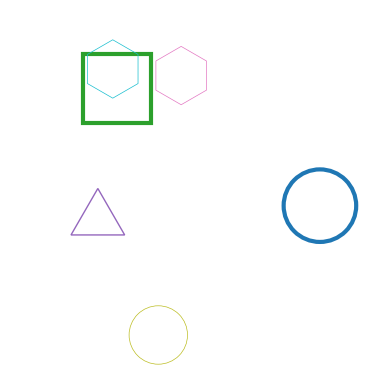[{"shape": "circle", "thickness": 3, "radius": 0.47, "center": [0.831, 0.466]}, {"shape": "square", "thickness": 3, "radius": 0.44, "center": [0.305, 0.77]}, {"shape": "triangle", "thickness": 1, "radius": 0.4, "center": [0.254, 0.43]}, {"shape": "hexagon", "thickness": 0.5, "radius": 0.38, "center": [0.471, 0.804]}, {"shape": "circle", "thickness": 0.5, "radius": 0.38, "center": [0.411, 0.13]}, {"shape": "hexagon", "thickness": 0.5, "radius": 0.38, "center": [0.293, 0.821]}]